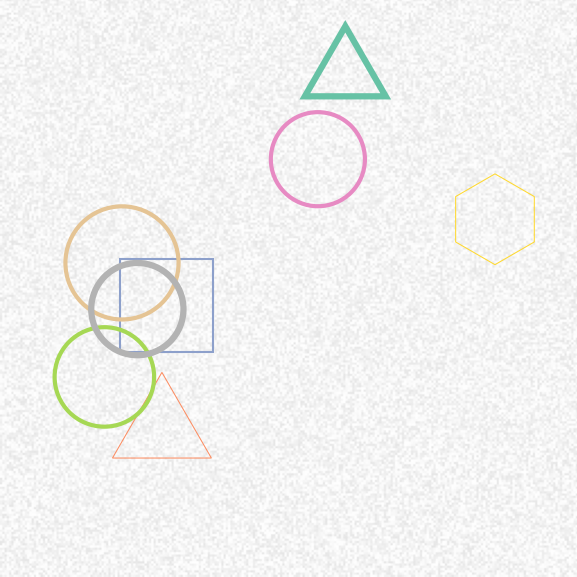[{"shape": "triangle", "thickness": 3, "radius": 0.4, "center": [0.598, 0.873]}, {"shape": "triangle", "thickness": 0.5, "radius": 0.49, "center": [0.28, 0.255]}, {"shape": "square", "thickness": 1, "radius": 0.4, "center": [0.288, 0.471]}, {"shape": "circle", "thickness": 2, "radius": 0.41, "center": [0.55, 0.723]}, {"shape": "circle", "thickness": 2, "radius": 0.43, "center": [0.181, 0.346]}, {"shape": "hexagon", "thickness": 0.5, "radius": 0.39, "center": [0.857, 0.619]}, {"shape": "circle", "thickness": 2, "radius": 0.49, "center": [0.211, 0.544]}, {"shape": "circle", "thickness": 3, "radius": 0.4, "center": [0.238, 0.464]}]